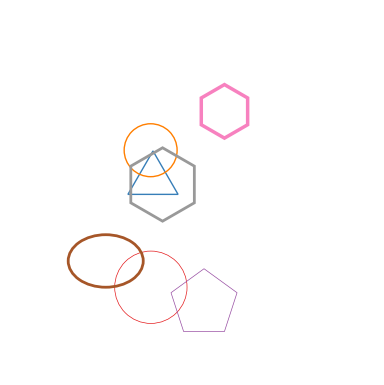[{"shape": "circle", "thickness": 0.5, "radius": 0.47, "center": [0.392, 0.254]}, {"shape": "triangle", "thickness": 1, "radius": 0.38, "center": [0.397, 0.533]}, {"shape": "pentagon", "thickness": 0.5, "radius": 0.45, "center": [0.53, 0.212]}, {"shape": "circle", "thickness": 1, "radius": 0.34, "center": [0.391, 0.61]}, {"shape": "oval", "thickness": 2, "radius": 0.49, "center": [0.275, 0.322]}, {"shape": "hexagon", "thickness": 2.5, "radius": 0.35, "center": [0.583, 0.711]}, {"shape": "hexagon", "thickness": 2, "radius": 0.48, "center": [0.422, 0.521]}]